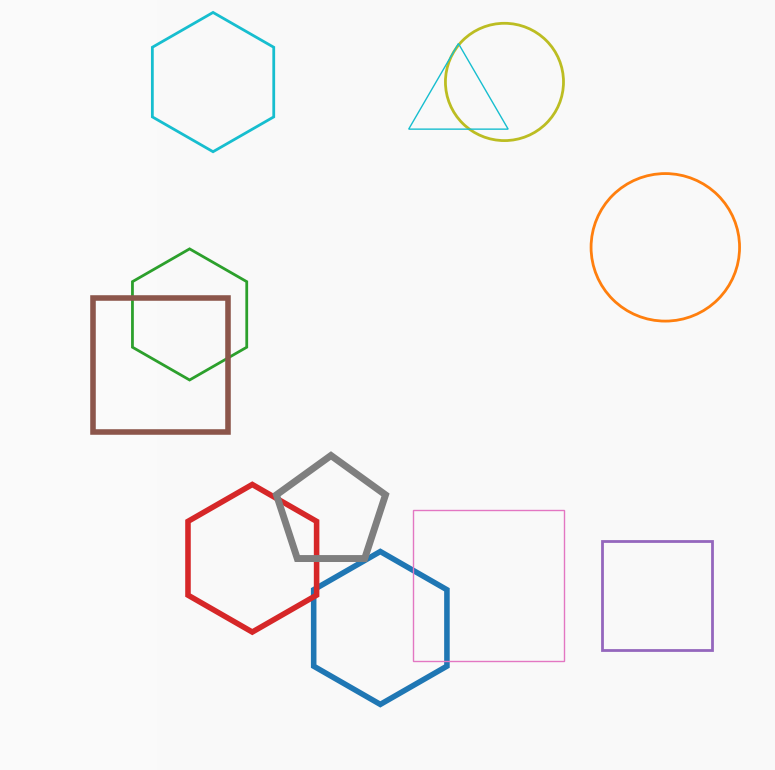[{"shape": "hexagon", "thickness": 2, "radius": 0.5, "center": [0.491, 0.184]}, {"shape": "circle", "thickness": 1, "radius": 0.48, "center": [0.858, 0.679]}, {"shape": "hexagon", "thickness": 1, "radius": 0.43, "center": [0.245, 0.592]}, {"shape": "hexagon", "thickness": 2, "radius": 0.48, "center": [0.326, 0.275]}, {"shape": "square", "thickness": 1, "radius": 0.35, "center": [0.848, 0.226]}, {"shape": "square", "thickness": 2, "radius": 0.43, "center": [0.207, 0.526]}, {"shape": "square", "thickness": 0.5, "radius": 0.49, "center": [0.631, 0.24]}, {"shape": "pentagon", "thickness": 2.5, "radius": 0.37, "center": [0.427, 0.334]}, {"shape": "circle", "thickness": 1, "radius": 0.38, "center": [0.651, 0.894]}, {"shape": "hexagon", "thickness": 1, "radius": 0.45, "center": [0.275, 0.893]}, {"shape": "triangle", "thickness": 0.5, "radius": 0.37, "center": [0.592, 0.869]}]